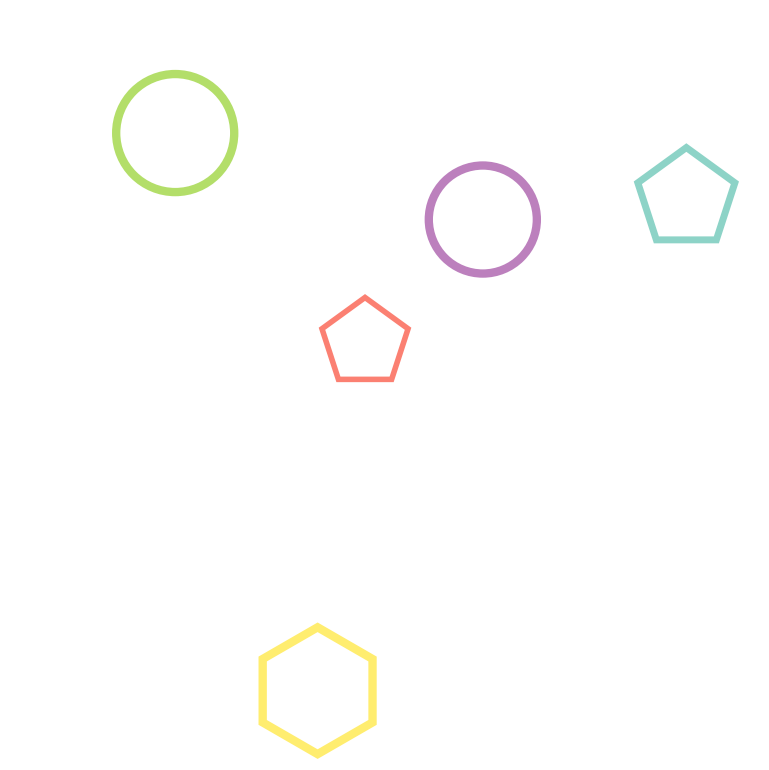[{"shape": "pentagon", "thickness": 2.5, "radius": 0.33, "center": [0.891, 0.742]}, {"shape": "pentagon", "thickness": 2, "radius": 0.29, "center": [0.474, 0.555]}, {"shape": "circle", "thickness": 3, "radius": 0.38, "center": [0.228, 0.827]}, {"shape": "circle", "thickness": 3, "radius": 0.35, "center": [0.627, 0.715]}, {"shape": "hexagon", "thickness": 3, "radius": 0.41, "center": [0.412, 0.103]}]